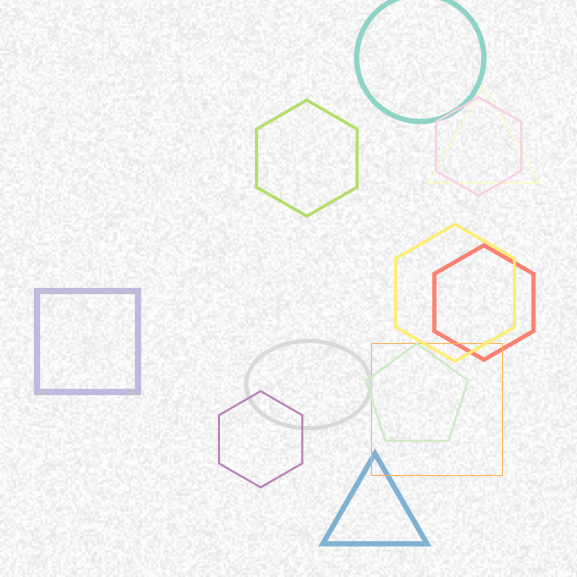[{"shape": "circle", "thickness": 2.5, "radius": 0.55, "center": [0.728, 0.899]}, {"shape": "triangle", "thickness": 0.5, "radius": 0.56, "center": [0.838, 0.738]}, {"shape": "square", "thickness": 3, "radius": 0.44, "center": [0.151, 0.408]}, {"shape": "hexagon", "thickness": 2, "radius": 0.5, "center": [0.838, 0.475]}, {"shape": "triangle", "thickness": 2.5, "radius": 0.52, "center": [0.649, 0.11]}, {"shape": "square", "thickness": 0.5, "radius": 0.57, "center": [0.756, 0.291]}, {"shape": "hexagon", "thickness": 1.5, "radius": 0.5, "center": [0.531, 0.725]}, {"shape": "hexagon", "thickness": 1, "radius": 0.43, "center": [0.829, 0.746]}, {"shape": "oval", "thickness": 2, "radius": 0.54, "center": [0.534, 0.333]}, {"shape": "hexagon", "thickness": 1, "radius": 0.42, "center": [0.451, 0.238]}, {"shape": "pentagon", "thickness": 1, "radius": 0.47, "center": [0.722, 0.311]}, {"shape": "hexagon", "thickness": 1.5, "radius": 0.59, "center": [0.788, 0.492]}]